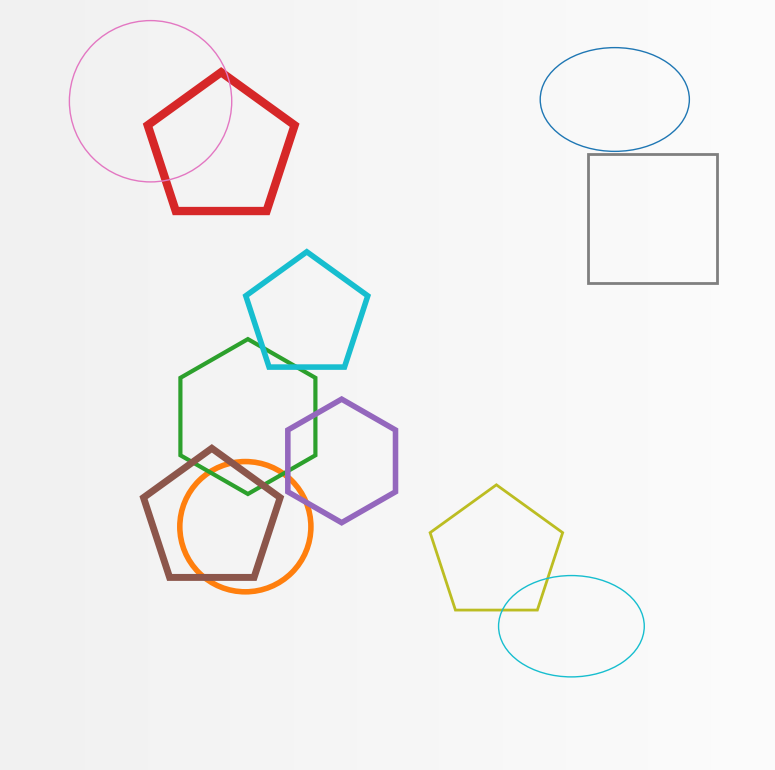[{"shape": "oval", "thickness": 0.5, "radius": 0.48, "center": [0.793, 0.871]}, {"shape": "circle", "thickness": 2, "radius": 0.42, "center": [0.317, 0.316]}, {"shape": "hexagon", "thickness": 1.5, "radius": 0.5, "center": [0.32, 0.459]}, {"shape": "pentagon", "thickness": 3, "radius": 0.5, "center": [0.285, 0.807]}, {"shape": "hexagon", "thickness": 2, "radius": 0.4, "center": [0.441, 0.401]}, {"shape": "pentagon", "thickness": 2.5, "radius": 0.46, "center": [0.273, 0.325]}, {"shape": "circle", "thickness": 0.5, "radius": 0.52, "center": [0.194, 0.868]}, {"shape": "square", "thickness": 1, "radius": 0.42, "center": [0.842, 0.716]}, {"shape": "pentagon", "thickness": 1, "radius": 0.45, "center": [0.641, 0.28]}, {"shape": "pentagon", "thickness": 2, "radius": 0.41, "center": [0.396, 0.59]}, {"shape": "oval", "thickness": 0.5, "radius": 0.47, "center": [0.737, 0.187]}]